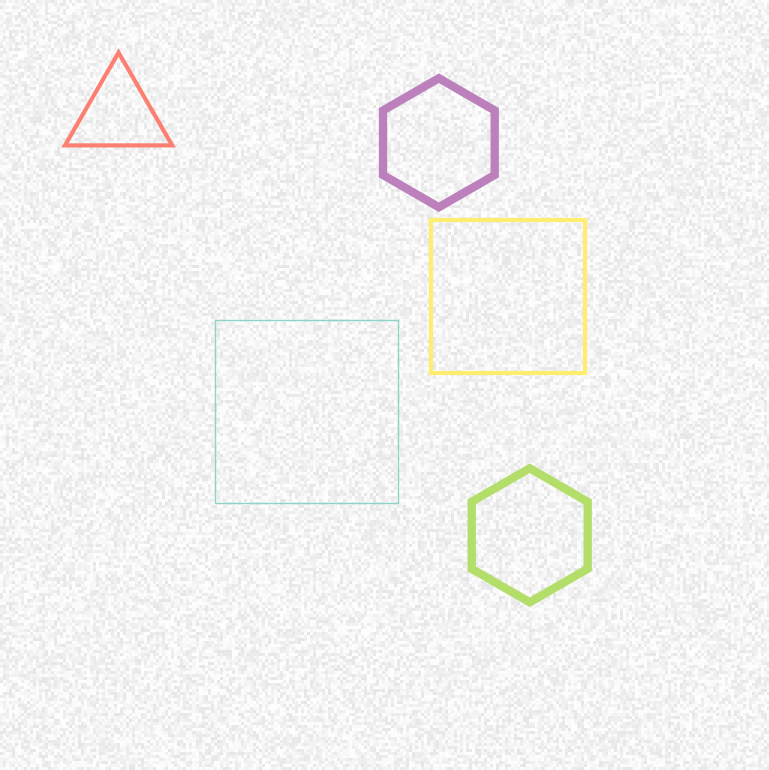[{"shape": "square", "thickness": 0.5, "radius": 0.59, "center": [0.398, 0.466]}, {"shape": "triangle", "thickness": 1.5, "radius": 0.4, "center": [0.154, 0.851]}, {"shape": "hexagon", "thickness": 3, "radius": 0.43, "center": [0.688, 0.305]}, {"shape": "hexagon", "thickness": 3, "radius": 0.42, "center": [0.57, 0.815]}, {"shape": "square", "thickness": 1.5, "radius": 0.5, "center": [0.66, 0.615]}]